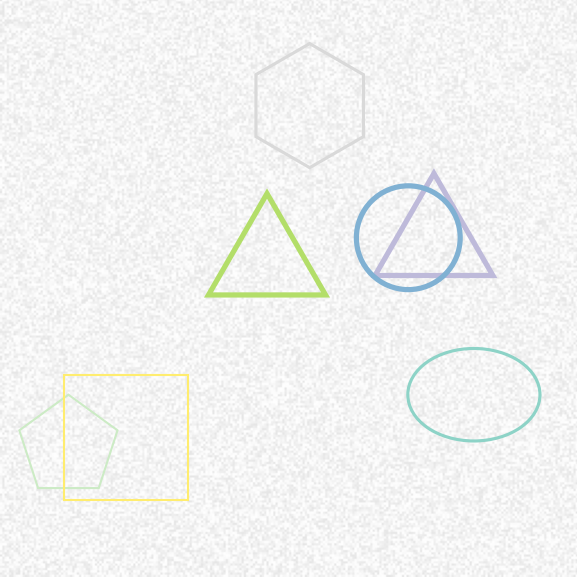[{"shape": "oval", "thickness": 1.5, "radius": 0.57, "center": [0.821, 0.316]}, {"shape": "triangle", "thickness": 2.5, "radius": 0.59, "center": [0.751, 0.581]}, {"shape": "circle", "thickness": 2.5, "radius": 0.45, "center": [0.707, 0.587]}, {"shape": "triangle", "thickness": 2.5, "radius": 0.59, "center": [0.462, 0.547]}, {"shape": "hexagon", "thickness": 1.5, "radius": 0.54, "center": [0.536, 0.816]}, {"shape": "pentagon", "thickness": 1, "radius": 0.45, "center": [0.118, 0.226]}, {"shape": "square", "thickness": 1, "radius": 0.54, "center": [0.218, 0.242]}]